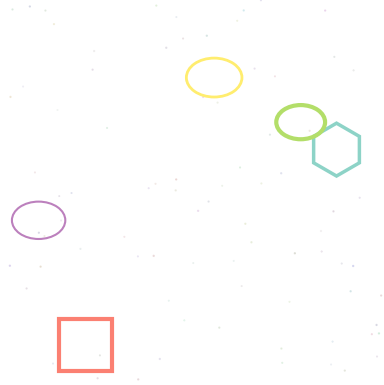[{"shape": "hexagon", "thickness": 2.5, "radius": 0.34, "center": [0.874, 0.611]}, {"shape": "square", "thickness": 3, "radius": 0.34, "center": [0.222, 0.104]}, {"shape": "oval", "thickness": 3, "radius": 0.32, "center": [0.781, 0.683]}, {"shape": "oval", "thickness": 1.5, "radius": 0.35, "center": [0.1, 0.428]}, {"shape": "oval", "thickness": 2, "radius": 0.36, "center": [0.556, 0.799]}]